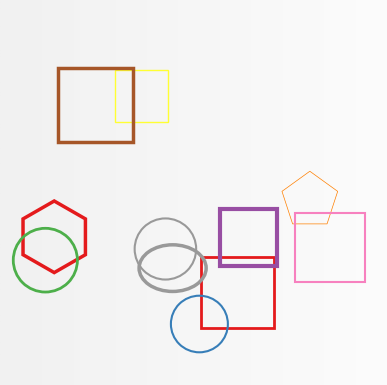[{"shape": "square", "thickness": 2, "radius": 0.47, "center": [0.613, 0.24]}, {"shape": "hexagon", "thickness": 2.5, "radius": 0.46, "center": [0.14, 0.385]}, {"shape": "circle", "thickness": 1.5, "radius": 0.37, "center": [0.515, 0.158]}, {"shape": "circle", "thickness": 2, "radius": 0.41, "center": [0.117, 0.324]}, {"shape": "square", "thickness": 3, "radius": 0.37, "center": [0.641, 0.382]}, {"shape": "pentagon", "thickness": 0.5, "radius": 0.38, "center": [0.8, 0.48]}, {"shape": "square", "thickness": 1, "radius": 0.34, "center": [0.365, 0.751]}, {"shape": "square", "thickness": 2.5, "radius": 0.48, "center": [0.246, 0.726]}, {"shape": "square", "thickness": 1.5, "radius": 0.45, "center": [0.852, 0.356]}, {"shape": "oval", "thickness": 2.5, "radius": 0.43, "center": [0.445, 0.304]}, {"shape": "circle", "thickness": 1.5, "radius": 0.4, "center": [0.427, 0.353]}]